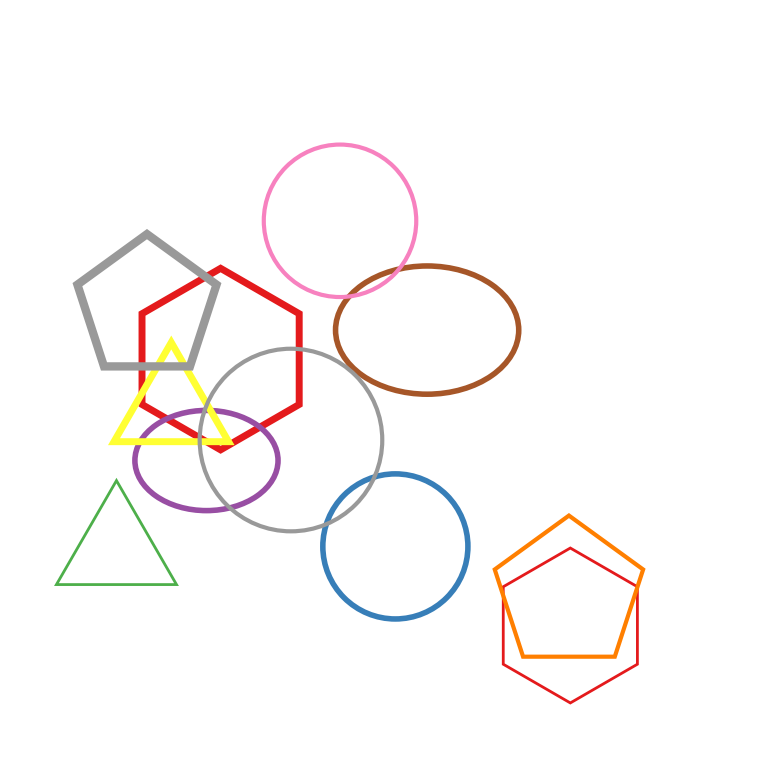[{"shape": "hexagon", "thickness": 2.5, "radius": 0.59, "center": [0.287, 0.534]}, {"shape": "hexagon", "thickness": 1, "radius": 0.5, "center": [0.741, 0.188]}, {"shape": "circle", "thickness": 2, "radius": 0.47, "center": [0.513, 0.29]}, {"shape": "triangle", "thickness": 1, "radius": 0.45, "center": [0.151, 0.286]}, {"shape": "oval", "thickness": 2, "radius": 0.46, "center": [0.268, 0.402]}, {"shape": "pentagon", "thickness": 1.5, "radius": 0.51, "center": [0.739, 0.229]}, {"shape": "triangle", "thickness": 2.5, "radius": 0.43, "center": [0.222, 0.469]}, {"shape": "oval", "thickness": 2, "radius": 0.59, "center": [0.555, 0.571]}, {"shape": "circle", "thickness": 1.5, "radius": 0.5, "center": [0.442, 0.713]}, {"shape": "pentagon", "thickness": 3, "radius": 0.47, "center": [0.191, 0.601]}, {"shape": "circle", "thickness": 1.5, "radius": 0.59, "center": [0.378, 0.429]}]